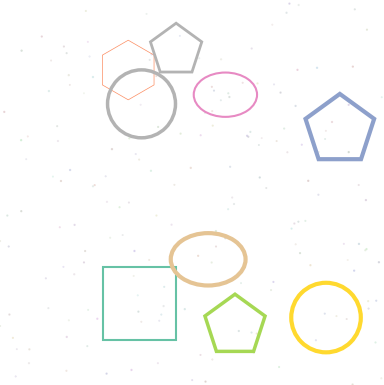[{"shape": "square", "thickness": 1.5, "radius": 0.47, "center": [0.362, 0.212]}, {"shape": "hexagon", "thickness": 0.5, "radius": 0.39, "center": [0.333, 0.818]}, {"shape": "pentagon", "thickness": 3, "radius": 0.47, "center": [0.883, 0.662]}, {"shape": "oval", "thickness": 1.5, "radius": 0.41, "center": [0.585, 0.754]}, {"shape": "pentagon", "thickness": 2.5, "radius": 0.41, "center": [0.61, 0.154]}, {"shape": "circle", "thickness": 3, "radius": 0.45, "center": [0.847, 0.175]}, {"shape": "oval", "thickness": 3, "radius": 0.49, "center": [0.541, 0.326]}, {"shape": "circle", "thickness": 2.5, "radius": 0.44, "center": [0.368, 0.73]}, {"shape": "pentagon", "thickness": 2, "radius": 0.35, "center": [0.457, 0.87]}]